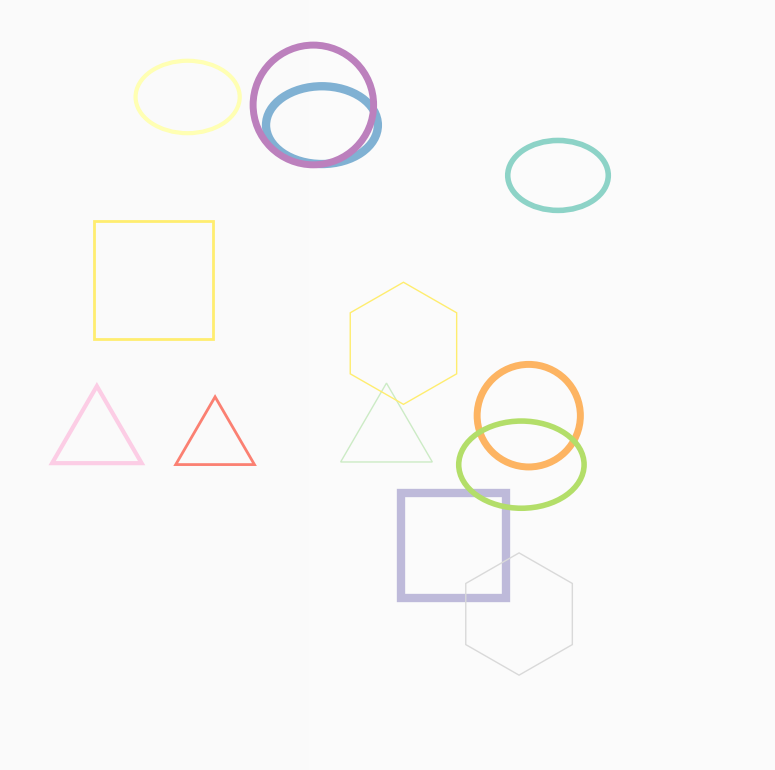[{"shape": "oval", "thickness": 2, "radius": 0.32, "center": [0.72, 0.772]}, {"shape": "oval", "thickness": 1.5, "radius": 0.34, "center": [0.242, 0.874]}, {"shape": "square", "thickness": 3, "radius": 0.34, "center": [0.585, 0.292]}, {"shape": "triangle", "thickness": 1, "radius": 0.29, "center": [0.278, 0.426]}, {"shape": "oval", "thickness": 3, "radius": 0.36, "center": [0.415, 0.837]}, {"shape": "circle", "thickness": 2.5, "radius": 0.33, "center": [0.682, 0.46]}, {"shape": "oval", "thickness": 2, "radius": 0.4, "center": [0.673, 0.397]}, {"shape": "triangle", "thickness": 1.5, "radius": 0.33, "center": [0.125, 0.432]}, {"shape": "hexagon", "thickness": 0.5, "radius": 0.4, "center": [0.67, 0.203]}, {"shape": "circle", "thickness": 2.5, "radius": 0.39, "center": [0.404, 0.864]}, {"shape": "triangle", "thickness": 0.5, "radius": 0.34, "center": [0.499, 0.434]}, {"shape": "hexagon", "thickness": 0.5, "radius": 0.4, "center": [0.521, 0.554]}, {"shape": "square", "thickness": 1, "radius": 0.39, "center": [0.198, 0.636]}]